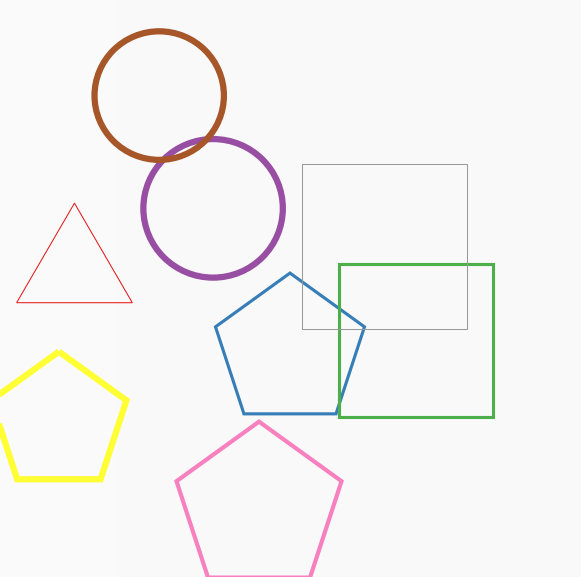[{"shape": "triangle", "thickness": 0.5, "radius": 0.57, "center": [0.128, 0.532]}, {"shape": "pentagon", "thickness": 1.5, "radius": 0.67, "center": [0.499, 0.392]}, {"shape": "square", "thickness": 1.5, "radius": 0.66, "center": [0.716, 0.409]}, {"shape": "circle", "thickness": 3, "radius": 0.6, "center": [0.367, 0.638]}, {"shape": "pentagon", "thickness": 3, "radius": 0.61, "center": [0.101, 0.268]}, {"shape": "circle", "thickness": 3, "radius": 0.56, "center": [0.274, 0.834]}, {"shape": "pentagon", "thickness": 2, "radius": 0.75, "center": [0.446, 0.12]}, {"shape": "square", "thickness": 0.5, "radius": 0.71, "center": [0.662, 0.572]}]